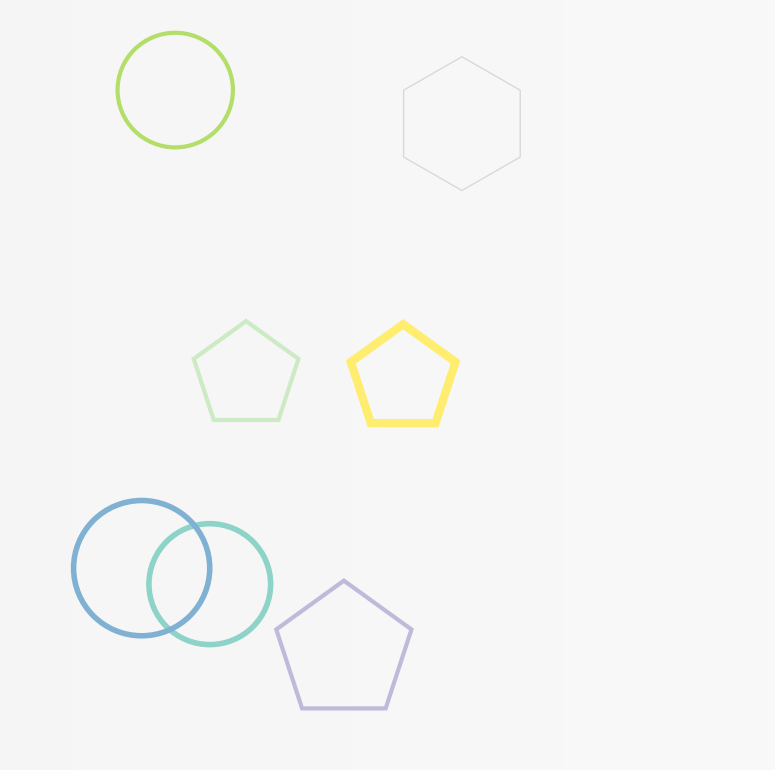[{"shape": "circle", "thickness": 2, "radius": 0.39, "center": [0.271, 0.241]}, {"shape": "pentagon", "thickness": 1.5, "radius": 0.46, "center": [0.444, 0.154]}, {"shape": "circle", "thickness": 2, "radius": 0.44, "center": [0.183, 0.262]}, {"shape": "circle", "thickness": 1.5, "radius": 0.37, "center": [0.226, 0.883]}, {"shape": "hexagon", "thickness": 0.5, "radius": 0.43, "center": [0.596, 0.839]}, {"shape": "pentagon", "thickness": 1.5, "radius": 0.36, "center": [0.318, 0.512]}, {"shape": "pentagon", "thickness": 3, "radius": 0.36, "center": [0.52, 0.508]}]